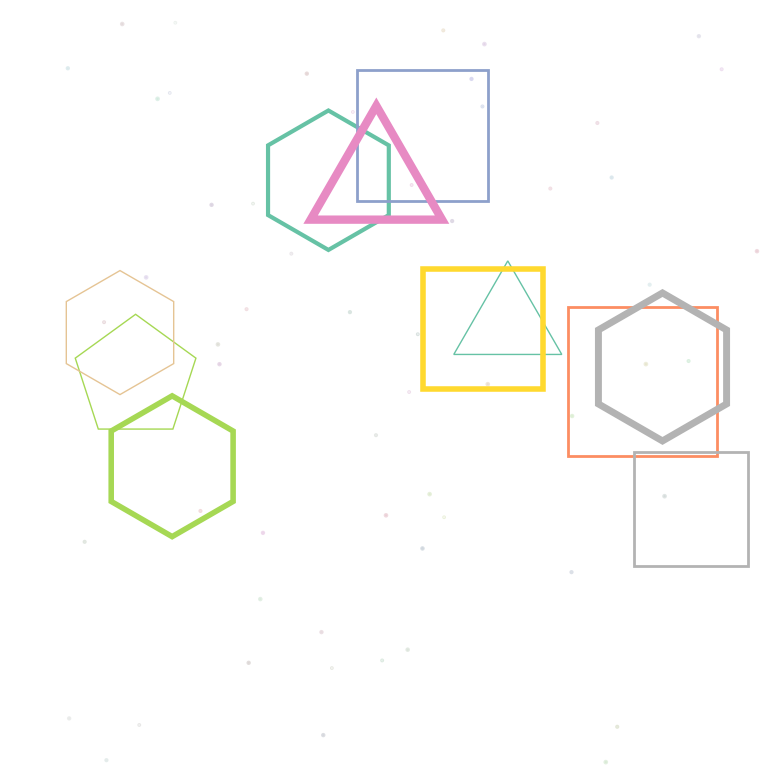[{"shape": "hexagon", "thickness": 1.5, "radius": 0.45, "center": [0.427, 0.766]}, {"shape": "triangle", "thickness": 0.5, "radius": 0.4, "center": [0.659, 0.58]}, {"shape": "square", "thickness": 1, "radius": 0.48, "center": [0.834, 0.505]}, {"shape": "square", "thickness": 1, "radius": 0.42, "center": [0.549, 0.824]}, {"shape": "triangle", "thickness": 3, "radius": 0.49, "center": [0.489, 0.764]}, {"shape": "pentagon", "thickness": 0.5, "radius": 0.41, "center": [0.176, 0.509]}, {"shape": "hexagon", "thickness": 2, "radius": 0.46, "center": [0.224, 0.394]}, {"shape": "square", "thickness": 2, "radius": 0.39, "center": [0.627, 0.573]}, {"shape": "hexagon", "thickness": 0.5, "radius": 0.4, "center": [0.156, 0.568]}, {"shape": "hexagon", "thickness": 2.5, "radius": 0.48, "center": [0.86, 0.523]}, {"shape": "square", "thickness": 1, "radius": 0.37, "center": [0.897, 0.339]}]